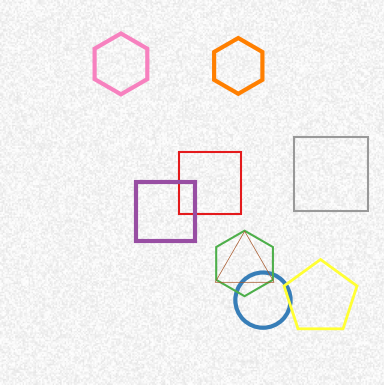[{"shape": "square", "thickness": 1.5, "radius": 0.4, "center": [0.546, 0.524]}, {"shape": "circle", "thickness": 3, "radius": 0.36, "center": [0.683, 0.22]}, {"shape": "hexagon", "thickness": 1.5, "radius": 0.43, "center": [0.635, 0.316]}, {"shape": "square", "thickness": 3, "radius": 0.38, "center": [0.429, 0.45]}, {"shape": "hexagon", "thickness": 3, "radius": 0.36, "center": [0.619, 0.829]}, {"shape": "pentagon", "thickness": 2, "radius": 0.5, "center": [0.833, 0.227]}, {"shape": "triangle", "thickness": 0.5, "radius": 0.44, "center": [0.635, 0.311]}, {"shape": "hexagon", "thickness": 3, "radius": 0.4, "center": [0.314, 0.834]}, {"shape": "square", "thickness": 1.5, "radius": 0.48, "center": [0.861, 0.548]}]